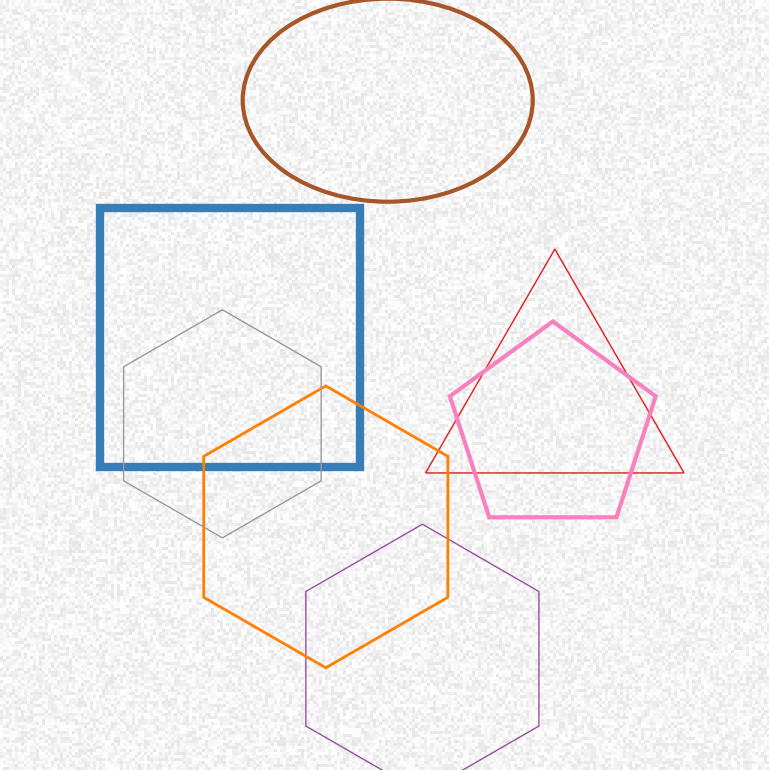[{"shape": "triangle", "thickness": 0.5, "radius": 0.97, "center": [0.721, 0.483]}, {"shape": "square", "thickness": 3, "radius": 0.84, "center": [0.299, 0.562]}, {"shape": "hexagon", "thickness": 0.5, "radius": 0.87, "center": [0.549, 0.144]}, {"shape": "hexagon", "thickness": 1, "radius": 0.92, "center": [0.423, 0.316]}, {"shape": "oval", "thickness": 1.5, "radius": 0.94, "center": [0.504, 0.87]}, {"shape": "pentagon", "thickness": 1.5, "radius": 0.7, "center": [0.718, 0.442]}, {"shape": "hexagon", "thickness": 0.5, "radius": 0.74, "center": [0.289, 0.45]}]